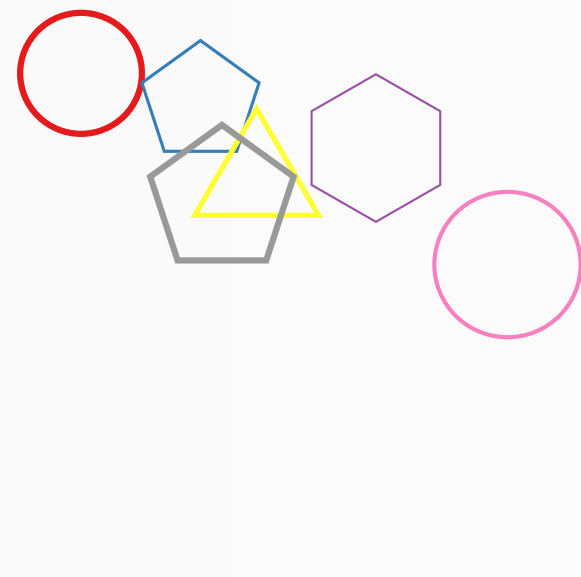[{"shape": "circle", "thickness": 3, "radius": 0.52, "center": [0.139, 0.872]}, {"shape": "pentagon", "thickness": 1.5, "radius": 0.53, "center": [0.345, 0.823]}, {"shape": "hexagon", "thickness": 1, "radius": 0.64, "center": [0.647, 0.743]}, {"shape": "triangle", "thickness": 2.5, "radius": 0.62, "center": [0.441, 0.688]}, {"shape": "circle", "thickness": 2, "radius": 0.63, "center": [0.873, 0.541]}, {"shape": "pentagon", "thickness": 3, "radius": 0.65, "center": [0.382, 0.653]}]